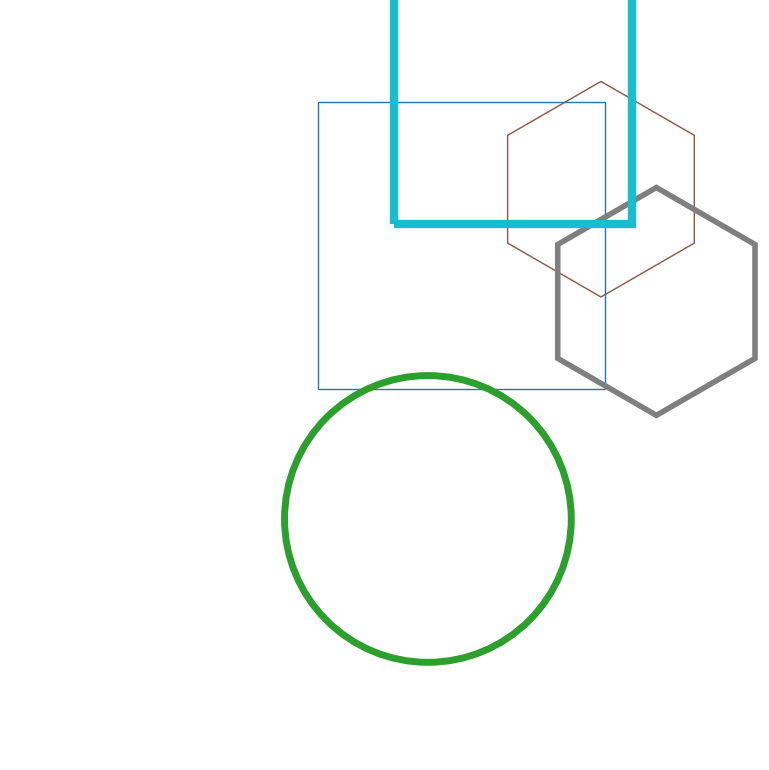[{"shape": "square", "thickness": 0.5, "radius": 0.93, "center": [0.599, 0.681]}, {"shape": "circle", "thickness": 2.5, "radius": 0.93, "center": [0.556, 0.326]}, {"shape": "hexagon", "thickness": 0.5, "radius": 0.7, "center": [0.78, 0.754]}, {"shape": "hexagon", "thickness": 2, "radius": 0.74, "center": [0.852, 0.609]}, {"shape": "square", "thickness": 3, "radius": 0.77, "center": [0.666, 0.864]}]